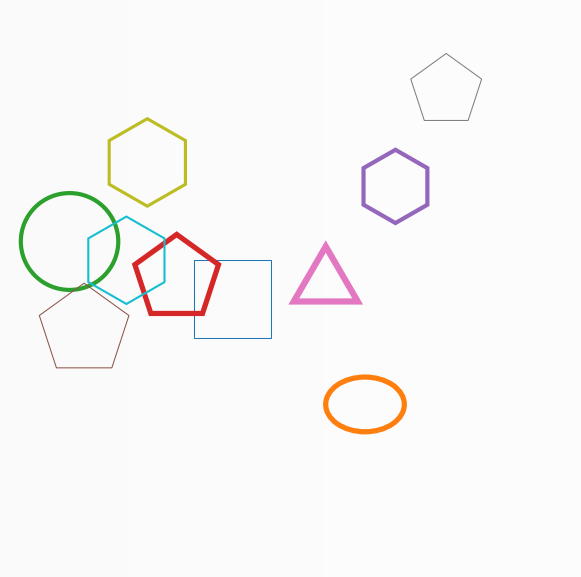[{"shape": "square", "thickness": 0.5, "radius": 0.33, "center": [0.4, 0.481]}, {"shape": "oval", "thickness": 2.5, "radius": 0.34, "center": [0.628, 0.299]}, {"shape": "circle", "thickness": 2, "radius": 0.42, "center": [0.12, 0.581]}, {"shape": "pentagon", "thickness": 2.5, "radius": 0.38, "center": [0.304, 0.518]}, {"shape": "hexagon", "thickness": 2, "radius": 0.32, "center": [0.68, 0.676]}, {"shape": "pentagon", "thickness": 0.5, "radius": 0.41, "center": [0.145, 0.428]}, {"shape": "triangle", "thickness": 3, "radius": 0.32, "center": [0.56, 0.509]}, {"shape": "pentagon", "thickness": 0.5, "radius": 0.32, "center": [0.768, 0.842]}, {"shape": "hexagon", "thickness": 1.5, "radius": 0.38, "center": [0.253, 0.718]}, {"shape": "hexagon", "thickness": 1, "radius": 0.38, "center": [0.217, 0.548]}]